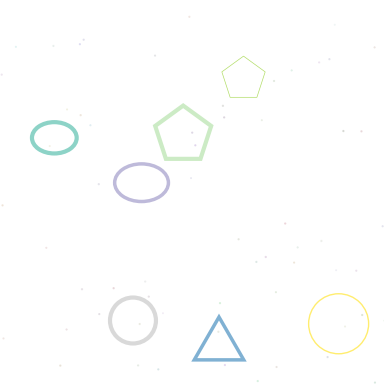[{"shape": "oval", "thickness": 3, "radius": 0.29, "center": [0.141, 0.642]}, {"shape": "oval", "thickness": 2.5, "radius": 0.35, "center": [0.368, 0.525]}, {"shape": "triangle", "thickness": 2.5, "radius": 0.37, "center": [0.569, 0.102]}, {"shape": "pentagon", "thickness": 0.5, "radius": 0.3, "center": [0.633, 0.795]}, {"shape": "circle", "thickness": 3, "radius": 0.3, "center": [0.345, 0.168]}, {"shape": "pentagon", "thickness": 3, "radius": 0.38, "center": [0.476, 0.649]}, {"shape": "circle", "thickness": 1, "radius": 0.39, "center": [0.88, 0.159]}]